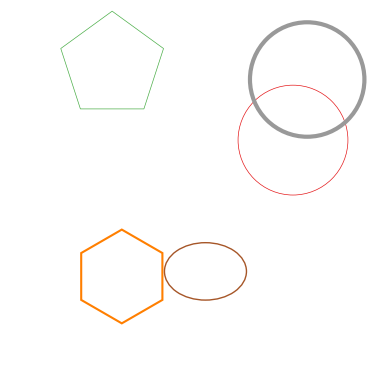[{"shape": "circle", "thickness": 0.5, "radius": 0.71, "center": [0.761, 0.636]}, {"shape": "pentagon", "thickness": 0.5, "radius": 0.7, "center": [0.291, 0.831]}, {"shape": "hexagon", "thickness": 1.5, "radius": 0.61, "center": [0.316, 0.282]}, {"shape": "oval", "thickness": 1, "radius": 0.53, "center": [0.534, 0.295]}, {"shape": "circle", "thickness": 3, "radius": 0.74, "center": [0.798, 0.793]}]